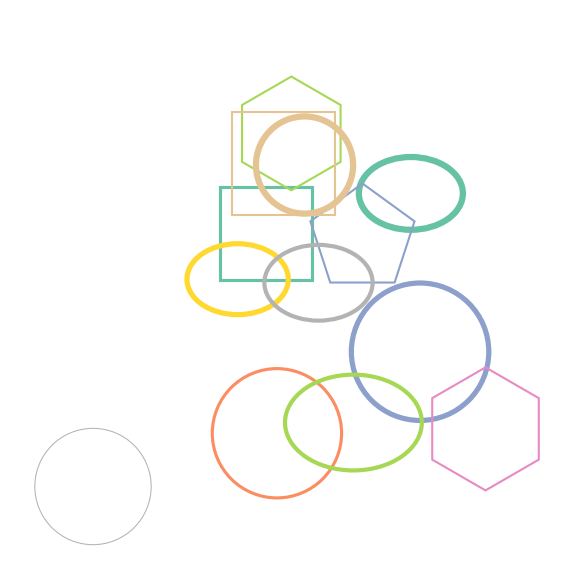[{"shape": "square", "thickness": 1.5, "radius": 0.4, "center": [0.461, 0.595]}, {"shape": "oval", "thickness": 3, "radius": 0.45, "center": [0.711, 0.664]}, {"shape": "circle", "thickness": 1.5, "radius": 0.56, "center": [0.48, 0.249]}, {"shape": "pentagon", "thickness": 1, "radius": 0.47, "center": [0.628, 0.587]}, {"shape": "circle", "thickness": 2.5, "radius": 0.59, "center": [0.727, 0.39]}, {"shape": "hexagon", "thickness": 1, "radius": 0.53, "center": [0.841, 0.256]}, {"shape": "oval", "thickness": 2, "radius": 0.59, "center": [0.612, 0.267]}, {"shape": "hexagon", "thickness": 1, "radius": 0.49, "center": [0.504, 0.768]}, {"shape": "oval", "thickness": 2.5, "radius": 0.44, "center": [0.411, 0.516]}, {"shape": "square", "thickness": 1, "radius": 0.45, "center": [0.491, 0.716]}, {"shape": "circle", "thickness": 3, "radius": 0.42, "center": [0.527, 0.713]}, {"shape": "circle", "thickness": 0.5, "radius": 0.5, "center": [0.161, 0.157]}, {"shape": "oval", "thickness": 2, "radius": 0.47, "center": [0.552, 0.51]}]